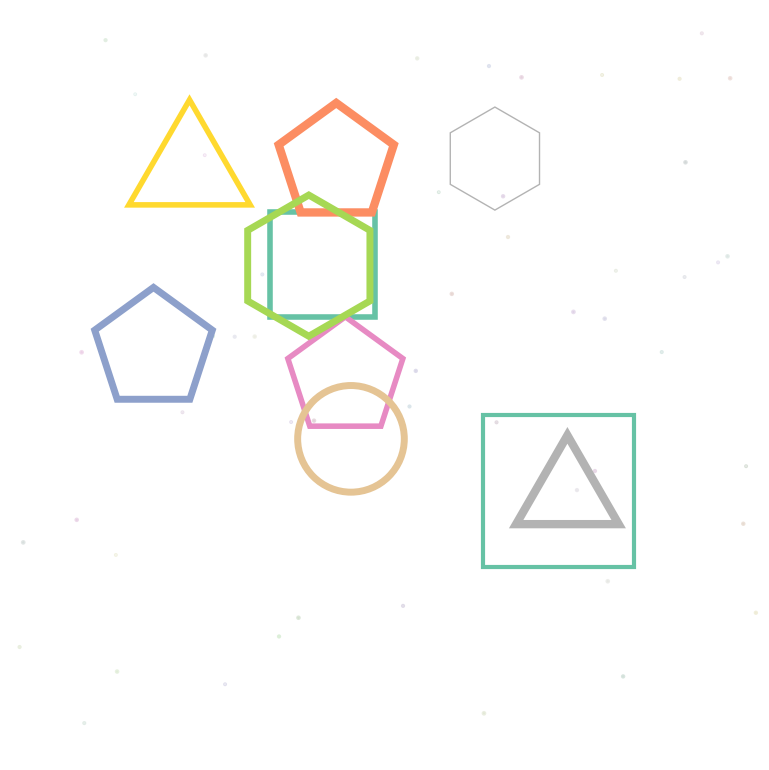[{"shape": "square", "thickness": 1.5, "radius": 0.49, "center": [0.725, 0.362]}, {"shape": "square", "thickness": 2, "radius": 0.34, "center": [0.419, 0.657]}, {"shape": "pentagon", "thickness": 3, "radius": 0.39, "center": [0.437, 0.788]}, {"shape": "pentagon", "thickness": 2.5, "radius": 0.4, "center": [0.199, 0.546]}, {"shape": "pentagon", "thickness": 2, "radius": 0.39, "center": [0.448, 0.51]}, {"shape": "hexagon", "thickness": 2.5, "radius": 0.46, "center": [0.401, 0.655]}, {"shape": "triangle", "thickness": 2, "radius": 0.45, "center": [0.246, 0.779]}, {"shape": "circle", "thickness": 2.5, "radius": 0.35, "center": [0.456, 0.43]}, {"shape": "triangle", "thickness": 3, "radius": 0.38, "center": [0.737, 0.358]}, {"shape": "hexagon", "thickness": 0.5, "radius": 0.33, "center": [0.643, 0.794]}]